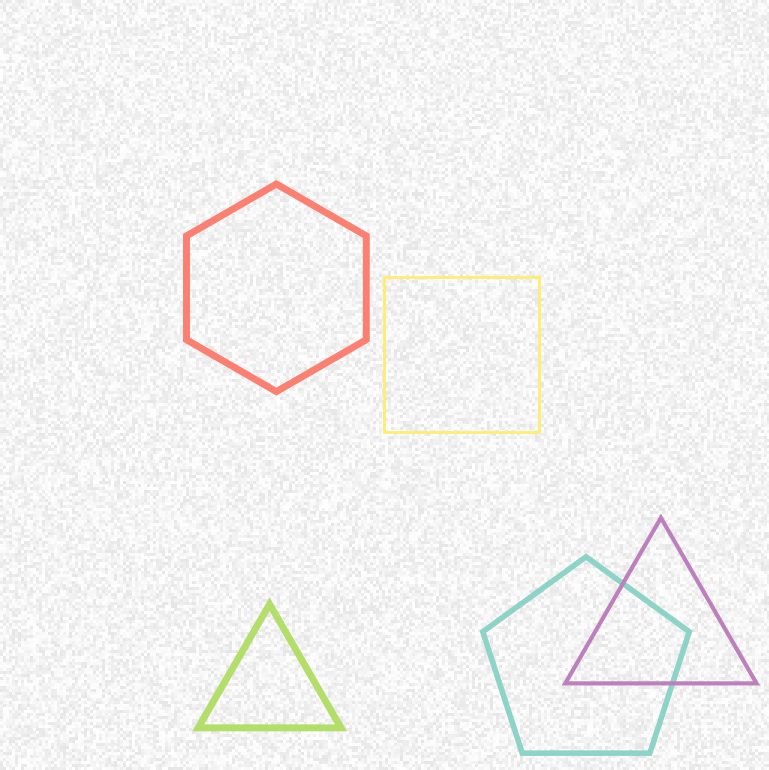[{"shape": "pentagon", "thickness": 2, "radius": 0.7, "center": [0.761, 0.136]}, {"shape": "hexagon", "thickness": 2.5, "radius": 0.67, "center": [0.359, 0.626]}, {"shape": "triangle", "thickness": 2.5, "radius": 0.54, "center": [0.35, 0.108]}, {"shape": "triangle", "thickness": 1.5, "radius": 0.72, "center": [0.858, 0.184]}, {"shape": "square", "thickness": 1, "radius": 0.51, "center": [0.599, 0.54]}]